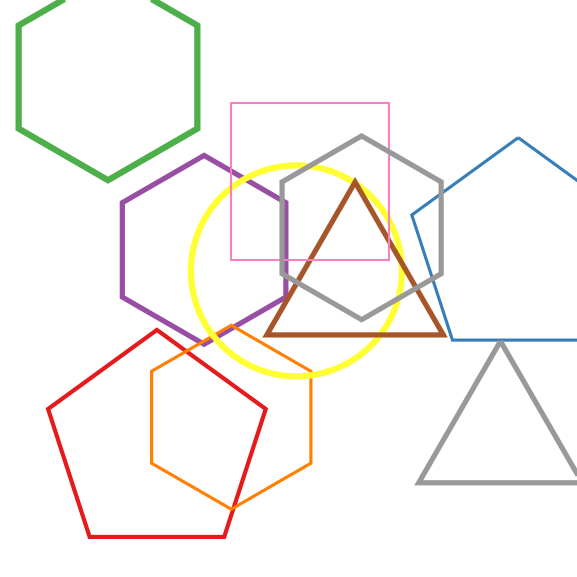[{"shape": "pentagon", "thickness": 2, "radius": 0.99, "center": [0.272, 0.23]}, {"shape": "pentagon", "thickness": 1.5, "radius": 0.97, "center": [0.897, 0.567]}, {"shape": "hexagon", "thickness": 3, "radius": 0.89, "center": [0.187, 0.866]}, {"shape": "hexagon", "thickness": 2.5, "radius": 0.82, "center": [0.353, 0.566]}, {"shape": "hexagon", "thickness": 1.5, "radius": 0.8, "center": [0.4, 0.277]}, {"shape": "circle", "thickness": 3, "radius": 0.91, "center": [0.513, 0.53]}, {"shape": "triangle", "thickness": 2.5, "radius": 0.88, "center": [0.615, 0.507]}, {"shape": "square", "thickness": 1, "radius": 0.68, "center": [0.537, 0.685]}, {"shape": "hexagon", "thickness": 2.5, "radius": 0.8, "center": [0.626, 0.605]}, {"shape": "triangle", "thickness": 2.5, "radius": 0.82, "center": [0.867, 0.245]}]